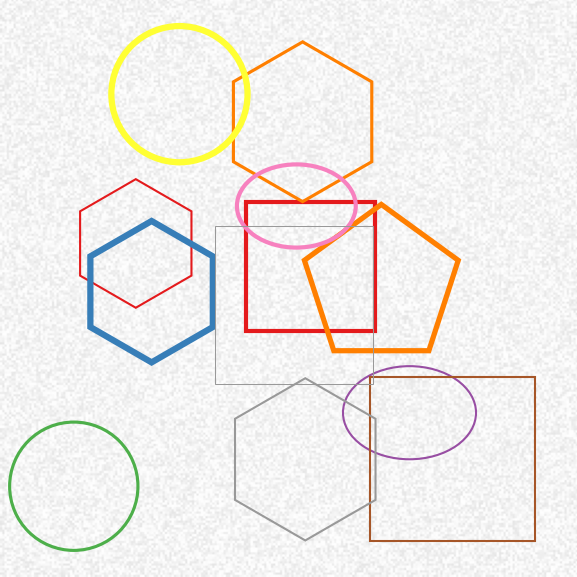[{"shape": "square", "thickness": 2, "radius": 0.56, "center": [0.538, 0.537]}, {"shape": "hexagon", "thickness": 1, "radius": 0.56, "center": [0.235, 0.578]}, {"shape": "hexagon", "thickness": 3, "radius": 0.61, "center": [0.262, 0.494]}, {"shape": "circle", "thickness": 1.5, "radius": 0.56, "center": [0.128, 0.157]}, {"shape": "oval", "thickness": 1, "radius": 0.58, "center": [0.709, 0.284]}, {"shape": "hexagon", "thickness": 1.5, "radius": 0.69, "center": [0.524, 0.788]}, {"shape": "pentagon", "thickness": 2.5, "radius": 0.7, "center": [0.66, 0.505]}, {"shape": "circle", "thickness": 3, "radius": 0.59, "center": [0.311, 0.836]}, {"shape": "square", "thickness": 1, "radius": 0.71, "center": [0.784, 0.204]}, {"shape": "oval", "thickness": 2, "radius": 0.51, "center": [0.513, 0.642]}, {"shape": "square", "thickness": 0.5, "radius": 0.68, "center": [0.509, 0.471]}, {"shape": "hexagon", "thickness": 1, "radius": 0.7, "center": [0.529, 0.204]}]